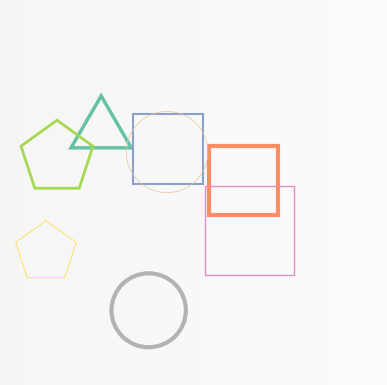[{"shape": "triangle", "thickness": 2.5, "radius": 0.45, "center": [0.261, 0.661]}, {"shape": "square", "thickness": 3, "radius": 0.45, "center": [0.629, 0.531]}, {"shape": "square", "thickness": 1.5, "radius": 0.45, "center": [0.434, 0.613]}, {"shape": "square", "thickness": 1, "radius": 0.58, "center": [0.644, 0.401]}, {"shape": "pentagon", "thickness": 2, "radius": 0.49, "center": [0.147, 0.59]}, {"shape": "pentagon", "thickness": 0.5, "radius": 0.41, "center": [0.119, 0.345]}, {"shape": "circle", "thickness": 0.5, "radius": 0.53, "center": [0.431, 0.605]}, {"shape": "circle", "thickness": 3, "radius": 0.48, "center": [0.384, 0.194]}]